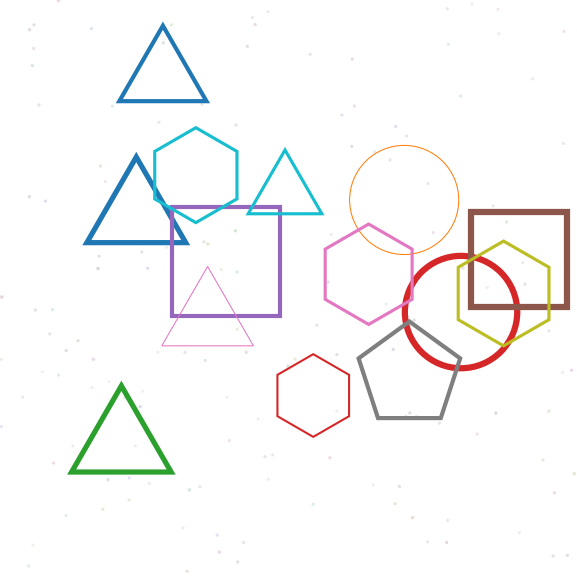[{"shape": "triangle", "thickness": 2.5, "radius": 0.49, "center": [0.236, 0.628]}, {"shape": "triangle", "thickness": 2, "radius": 0.44, "center": [0.282, 0.868]}, {"shape": "circle", "thickness": 0.5, "radius": 0.47, "center": [0.7, 0.653]}, {"shape": "triangle", "thickness": 2.5, "radius": 0.5, "center": [0.21, 0.232]}, {"shape": "circle", "thickness": 3, "radius": 0.49, "center": [0.798, 0.459]}, {"shape": "hexagon", "thickness": 1, "radius": 0.36, "center": [0.542, 0.314]}, {"shape": "square", "thickness": 2, "radius": 0.47, "center": [0.391, 0.546]}, {"shape": "square", "thickness": 3, "radius": 0.41, "center": [0.898, 0.55]}, {"shape": "triangle", "thickness": 0.5, "radius": 0.46, "center": [0.359, 0.446]}, {"shape": "hexagon", "thickness": 1.5, "radius": 0.43, "center": [0.638, 0.524]}, {"shape": "pentagon", "thickness": 2, "radius": 0.46, "center": [0.709, 0.35]}, {"shape": "hexagon", "thickness": 1.5, "radius": 0.45, "center": [0.872, 0.491]}, {"shape": "hexagon", "thickness": 1.5, "radius": 0.41, "center": [0.339, 0.696]}, {"shape": "triangle", "thickness": 1.5, "radius": 0.37, "center": [0.494, 0.666]}]